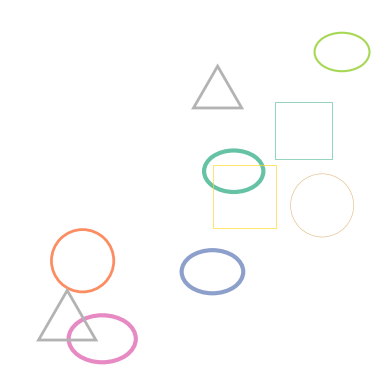[{"shape": "oval", "thickness": 3, "radius": 0.38, "center": [0.607, 0.555]}, {"shape": "square", "thickness": 0.5, "radius": 0.37, "center": [0.788, 0.661]}, {"shape": "circle", "thickness": 2, "radius": 0.4, "center": [0.215, 0.323]}, {"shape": "oval", "thickness": 3, "radius": 0.4, "center": [0.552, 0.294]}, {"shape": "oval", "thickness": 3, "radius": 0.44, "center": [0.266, 0.12]}, {"shape": "oval", "thickness": 1.5, "radius": 0.36, "center": [0.888, 0.865]}, {"shape": "square", "thickness": 0.5, "radius": 0.41, "center": [0.634, 0.489]}, {"shape": "circle", "thickness": 0.5, "radius": 0.41, "center": [0.837, 0.467]}, {"shape": "triangle", "thickness": 2, "radius": 0.36, "center": [0.565, 0.756]}, {"shape": "triangle", "thickness": 2, "radius": 0.43, "center": [0.175, 0.16]}]